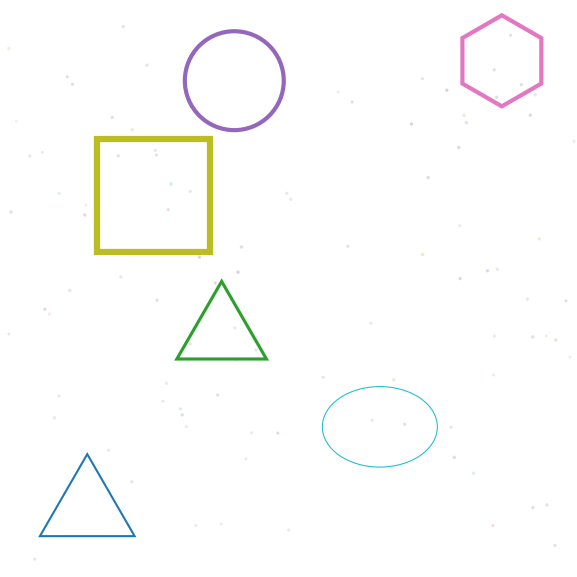[{"shape": "triangle", "thickness": 1, "radius": 0.47, "center": [0.151, 0.118]}, {"shape": "triangle", "thickness": 1.5, "radius": 0.45, "center": [0.384, 0.422]}, {"shape": "circle", "thickness": 2, "radius": 0.43, "center": [0.406, 0.859]}, {"shape": "hexagon", "thickness": 2, "radius": 0.39, "center": [0.869, 0.894]}, {"shape": "square", "thickness": 3, "radius": 0.49, "center": [0.266, 0.661]}, {"shape": "oval", "thickness": 0.5, "radius": 0.5, "center": [0.658, 0.26]}]